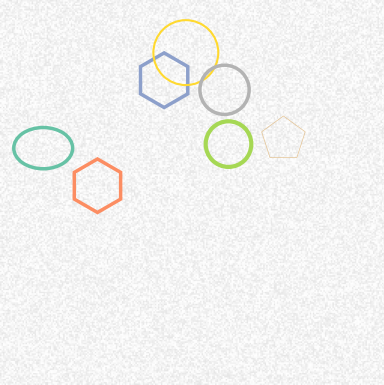[{"shape": "oval", "thickness": 2.5, "radius": 0.38, "center": [0.112, 0.615]}, {"shape": "hexagon", "thickness": 2.5, "radius": 0.35, "center": [0.253, 0.518]}, {"shape": "hexagon", "thickness": 2.5, "radius": 0.35, "center": [0.426, 0.792]}, {"shape": "circle", "thickness": 3, "radius": 0.3, "center": [0.594, 0.626]}, {"shape": "circle", "thickness": 1.5, "radius": 0.42, "center": [0.483, 0.863]}, {"shape": "pentagon", "thickness": 0.5, "radius": 0.3, "center": [0.736, 0.639]}, {"shape": "circle", "thickness": 2.5, "radius": 0.32, "center": [0.583, 0.767]}]